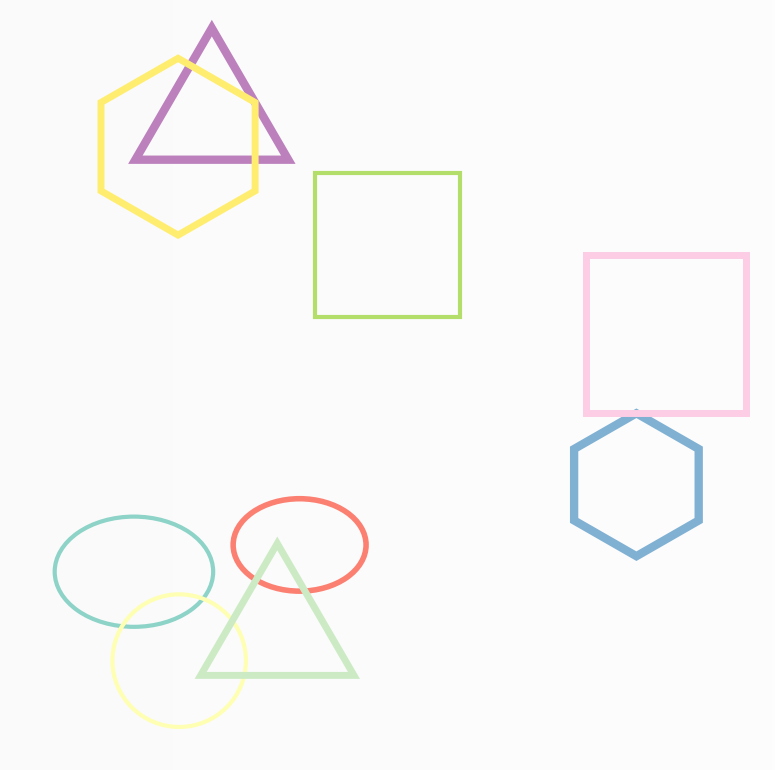[{"shape": "oval", "thickness": 1.5, "radius": 0.51, "center": [0.173, 0.258]}, {"shape": "circle", "thickness": 1.5, "radius": 0.43, "center": [0.231, 0.142]}, {"shape": "oval", "thickness": 2, "radius": 0.43, "center": [0.387, 0.292]}, {"shape": "hexagon", "thickness": 3, "radius": 0.46, "center": [0.821, 0.37]}, {"shape": "square", "thickness": 1.5, "radius": 0.47, "center": [0.5, 0.682]}, {"shape": "square", "thickness": 2.5, "radius": 0.52, "center": [0.86, 0.566]}, {"shape": "triangle", "thickness": 3, "radius": 0.57, "center": [0.273, 0.85]}, {"shape": "triangle", "thickness": 2.5, "radius": 0.57, "center": [0.358, 0.18]}, {"shape": "hexagon", "thickness": 2.5, "radius": 0.57, "center": [0.23, 0.809]}]